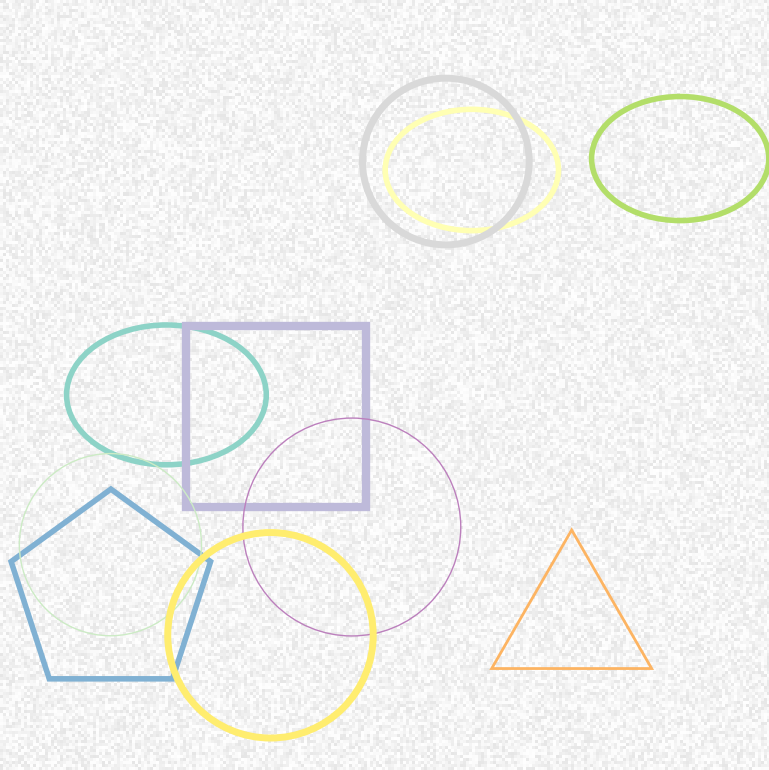[{"shape": "oval", "thickness": 2, "radius": 0.65, "center": [0.216, 0.487]}, {"shape": "oval", "thickness": 2, "radius": 0.56, "center": [0.613, 0.779]}, {"shape": "square", "thickness": 3, "radius": 0.59, "center": [0.358, 0.459]}, {"shape": "pentagon", "thickness": 2, "radius": 0.68, "center": [0.144, 0.229]}, {"shape": "triangle", "thickness": 1, "radius": 0.6, "center": [0.742, 0.192]}, {"shape": "oval", "thickness": 2, "radius": 0.58, "center": [0.883, 0.794]}, {"shape": "circle", "thickness": 2.5, "radius": 0.54, "center": [0.579, 0.79]}, {"shape": "circle", "thickness": 0.5, "radius": 0.71, "center": [0.457, 0.316]}, {"shape": "circle", "thickness": 0.5, "radius": 0.59, "center": [0.143, 0.293]}, {"shape": "circle", "thickness": 2.5, "radius": 0.67, "center": [0.351, 0.175]}]